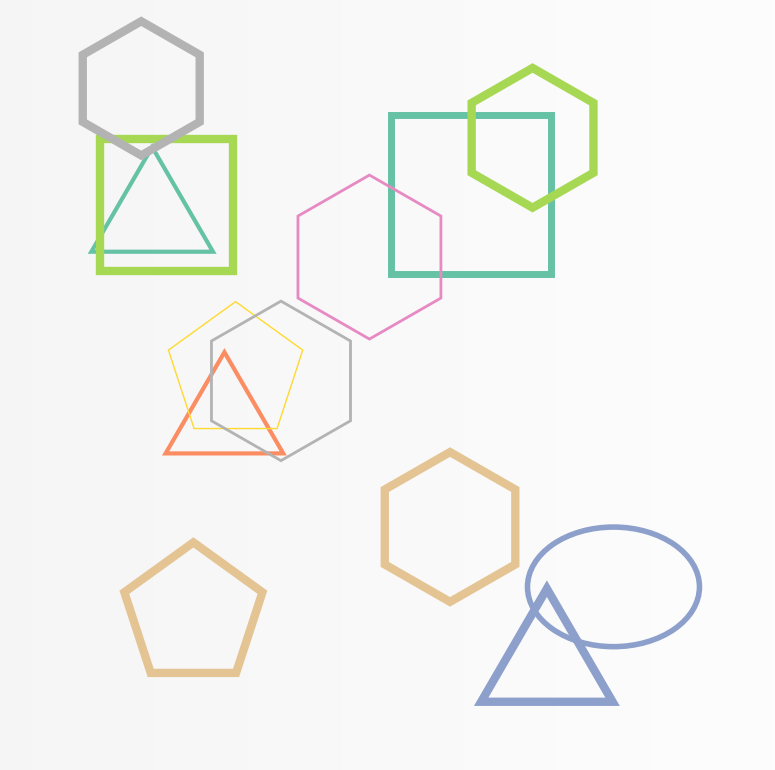[{"shape": "square", "thickness": 2.5, "radius": 0.52, "center": [0.607, 0.748]}, {"shape": "triangle", "thickness": 1.5, "radius": 0.45, "center": [0.196, 0.718]}, {"shape": "triangle", "thickness": 1.5, "radius": 0.44, "center": [0.29, 0.455]}, {"shape": "triangle", "thickness": 3, "radius": 0.49, "center": [0.706, 0.138]}, {"shape": "oval", "thickness": 2, "radius": 0.55, "center": [0.792, 0.238]}, {"shape": "hexagon", "thickness": 1, "radius": 0.53, "center": [0.477, 0.666]}, {"shape": "hexagon", "thickness": 3, "radius": 0.45, "center": [0.687, 0.821]}, {"shape": "square", "thickness": 3, "radius": 0.43, "center": [0.215, 0.734]}, {"shape": "pentagon", "thickness": 0.5, "radius": 0.46, "center": [0.304, 0.517]}, {"shape": "hexagon", "thickness": 3, "radius": 0.49, "center": [0.581, 0.316]}, {"shape": "pentagon", "thickness": 3, "radius": 0.47, "center": [0.25, 0.202]}, {"shape": "hexagon", "thickness": 1, "radius": 0.52, "center": [0.363, 0.505]}, {"shape": "hexagon", "thickness": 3, "radius": 0.44, "center": [0.182, 0.885]}]